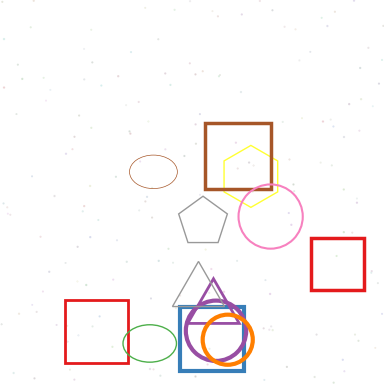[{"shape": "square", "thickness": 2.5, "radius": 0.34, "center": [0.876, 0.315]}, {"shape": "square", "thickness": 2, "radius": 0.41, "center": [0.251, 0.138]}, {"shape": "square", "thickness": 3, "radius": 0.42, "center": [0.551, 0.119]}, {"shape": "oval", "thickness": 1, "radius": 0.35, "center": [0.389, 0.108]}, {"shape": "triangle", "thickness": 2, "radius": 0.39, "center": [0.554, 0.199]}, {"shape": "circle", "thickness": 3, "radius": 0.39, "center": [0.561, 0.141]}, {"shape": "circle", "thickness": 3, "radius": 0.33, "center": [0.592, 0.118]}, {"shape": "hexagon", "thickness": 1, "radius": 0.4, "center": [0.652, 0.542]}, {"shape": "square", "thickness": 2.5, "radius": 0.43, "center": [0.619, 0.595]}, {"shape": "oval", "thickness": 0.5, "radius": 0.31, "center": [0.399, 0.554]}, {"shape": "circle", "thickness": 1.5, "radius": 0.42, "center": [0.703, 0.438]}, {"shape": "triangle", "thickness": 1, "radius": 0.39, "center": [0.516, 0.243]}, {"shape": "pentagon", "thickness": 1, "radius": 0.33, "center": [0.527, 0.424]}]